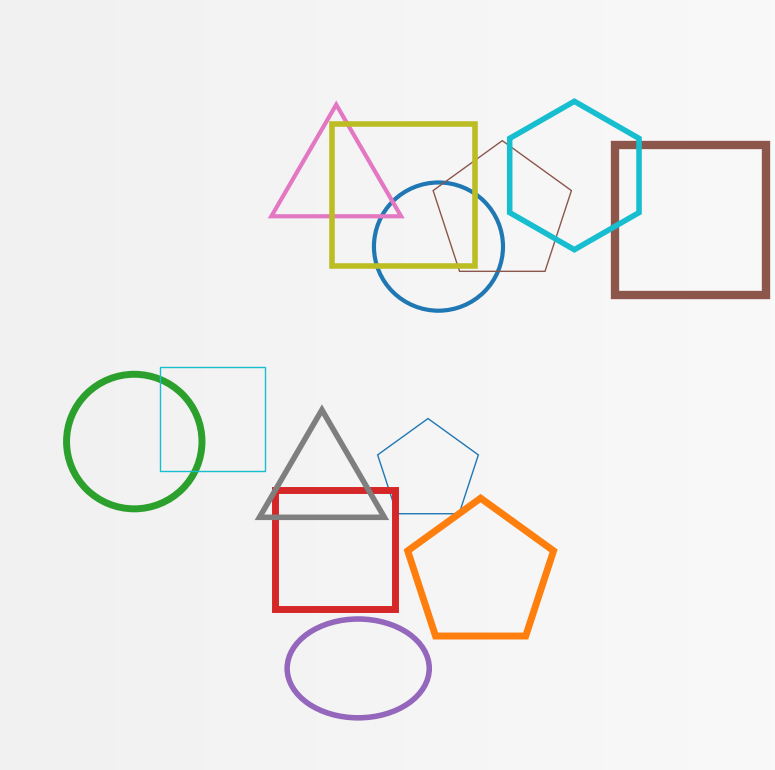[{"shape": "pentagon", "thickness": 0.5, "radius": 0.34, "center": [0.552, 0.388]}, {"shape": "circle", "thickness": 1.5, "radius": 0.42, "center": [0.566, 0.68]}, {"shape": "pentagon", "thickness": 2.5, "radius": 0.49, "center": [0.62, 0.254]}, {"shape": "circle", "thickness": 2.5, "radius": 0.44, "center": [0.173, 0.427]}, {"shape": "square", "thickness": 2.5, "radius": 0.39, "center": [0.432, 0.286]}, {"shape": "oval", "thickness": 2, "radius": 0.46, "center": [0.462, 0.132]}, {"shape": "pentagon", "thickness": 0.5, "radius": 0.47, "center": [0.648, 0.724]}, {"shape": "square", "thickness": 3, "radius": 0.49, "center": [0.891, 0.714]}, {"shape": "triangle", "thickness": 1.5, "radius": 0.48, "center": [0.434, 0.767]}, {"shape": "triangle", "thickness": 2, "radius": 0.47, "center": [0.415, 0.375]}, {"shape": "square", "thickness": 2, "radius": 0.46, "center": [0.521, 0.747]}, {"shape": "hexagon", "thickness": 2, "radius": 0.48, "center": [0.741, 0.772]}, {"shape": "square", "thickness": 0.5, "radius": 0.34, "center": [0.274, 0.456]}]